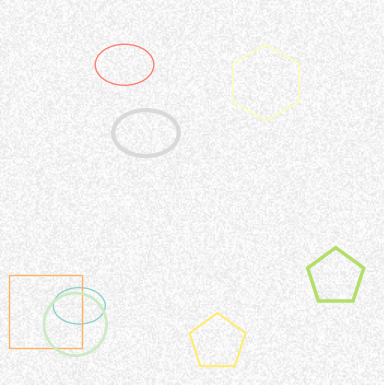[{"shape": "oval", "thickness": 1, "radius": 0.34, "center": [0.206, 0.206]}, {"shape": "hexagon", "thickness": 1, "radius": 0.49, "center": [0.691, 0.785]}, {"shape": "oval", "thickness": 1, "radius": 0.38, "center": [0.323, 0.832]}, {"shape": "square", "thickness": 1, "radius": 0.47, "center": [0.118, 0.191]}, {"shape": "pentagon", "thickness": 2.5, "radius": 0.38, "center": [0.872, 0.28]}, {"shape": "oval", "thickness": 3, "radius": 0.43, "center": [0.379, 0.654]}, {"shape": "circle", "thickness": 2, "radius": 0.41, "center": [0.196, 0.158]}, {"shape": "pentagon", "thickness": 1.5, "radius": 0.38, "center": [0.565, 0.111]}]